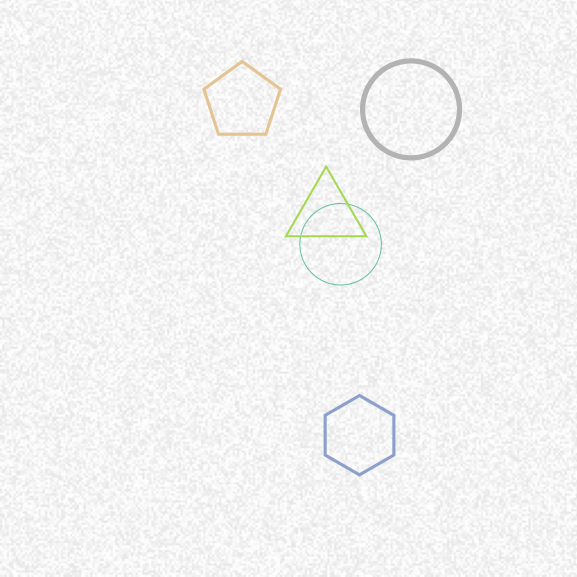[{"shape": "circle", "thickness": 0.5, "radius": 0.35, "center": [0.59, 0.576]}, {"shape": "hexagon", "thickness": 1.5, "radius": 0.34, "center": [0.623, 0.246]}, {"shape": "triangle", "thickness": 1, "radius": 0.4, "center": [0.565, 0.63]}, {"shape": "pentagon", "thickness": 1.5, "radius": 0.35, "center": [0.419, 0.823]}, {"shape": "circle", "thickness": 2.5, "radius": 0.42, "center": [0.712, 0.81]}]